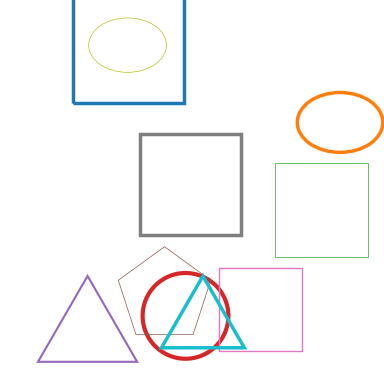[{"shape": "square", "thickness": 2.5, "radius": 0.72, "center": [0.334, 0.877]}, {"shape": "oval", "thickness": 2.5, "radius": 0.56, "center": [0.883, 0.682]}, {"shape": "square", "thickness": 0.5, "radius": 0.61, "center": [0.835, 0.454]}, {"shape": "circle", "thickness": 3, "radius": 0.56, "center": [0.482, 0.18]}, {"shape": "triangle", "thickness": 1.5, "radius": 0.74, "center": [0.227, 0.135]}, {"shape": "pentagon", "thickness": 0.5, "radius": 0.63, "center": [0.427, 0.233]}, {"shape": "square", "thickness": 1, "radius": 0.54, "center": [0.676, 0.197]}, {"shape": "square", "thickness": 2.5, "radius": 0.66, "center": [0.494, 0.52]}, {"shape": "oval", "thickness": 0.5, "radius": 0.5, "center": [0.331, 0.883]}, {"shape": "triangle", "thickness": 2.5, "radius": 0.62, "center": [0.527, 0.159]}]